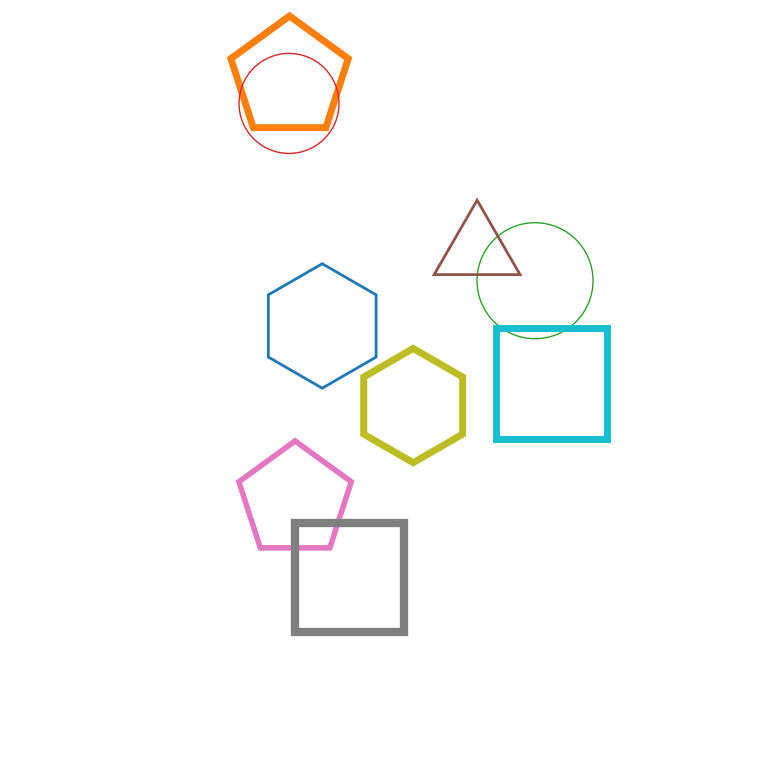[{"shape": "hexagon", "thickness": 1, "radius": 0.4, "center": [0.418, 0.577]}, {"shape": "pentagon", "thickness": 2.5, "radius": 0.4, "center": [0.376, 0.899]}, {"shape": "circle", "thickness": 0.5, "radius": 0.38, "center": [0.695, 0.635]}, {"shape": "circle", "thickness": 0.5, "radius": 0.32, "center": [0.375, 0.866]}, {"shape": "triangle", "thickness": 1, "radius": 0.32, "center": [0.62, 0.676]}, {"shape": "pentagon", "thickness": 2, "radius": 0.38, "center": [0.383, 0.351]}, {"shape": "square", "thickness": 3, "radius": 0.35, "center": [0.454, 0.25]}, {"shape": "hexagon", "thickness": 2.5, "radius": 0.37, "center": [0.537, 0.473]}, {"shape": "square", "thickness": 2.5, "radius": 0.36, "center": [0.716, 0.502]}]